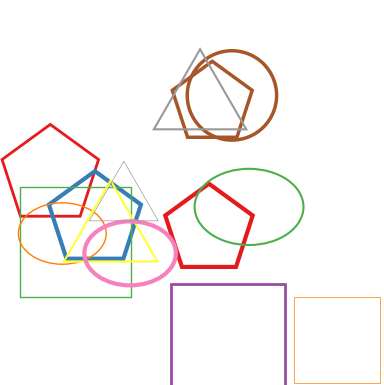[{"shape": "pentagon", "thickness": 2, "radius": 0.66, "center": [0.131, 0.545]}, {"shape": "pentagon", "thickness": 3, "radius": 0.6, "center": [0.543, 0.403]}, {"shape": "pentagon", "thickness": 3, "radius": 0.63, "center": [0.247, 0.43]}, {"shape": "square", "thickness": 1, "radius": 0.72, "center": [0.196, 0.371]}, {"shape": "oval", "thickness": 1.5, "radius": 0.71, "center": [0.647, 0.463]}, {"shape": "square", "thickness": 2, "radius": 0.74, "center": [0.591, 0.113]}, {"shape": "square", "thickness": 0.5, "radius": 0.56, "center": [0.875, 0.117]}, {"shape": "oval", "thickness": 1, "radius": 0.57, "center": [0.162, 0.394]}, {"shape": "triangle", "thickness": 1.5, "radius": 0.7, "center": [0.287, 0.391]}, {"shape": "pentagon", "thickness": 2.5, "radius": 0.55, "center": [0.551, 0.732]}, {"shape": "circle", "thickness": 2.5, "radius": 0.58, "center": [0.602, 0.752]}, {"shape": "oval", "thickness": 3, "radius": 0.59, "center": [0.338, 0.342]}, {"shape": "triangle", "thickness": 1.5, "radius": 0.69, "center": [0.52, 0.733]}, {"shape": "triangle", "thickness": 0.5, "radius": 0.52, "center": [0.322, 0.478]}]